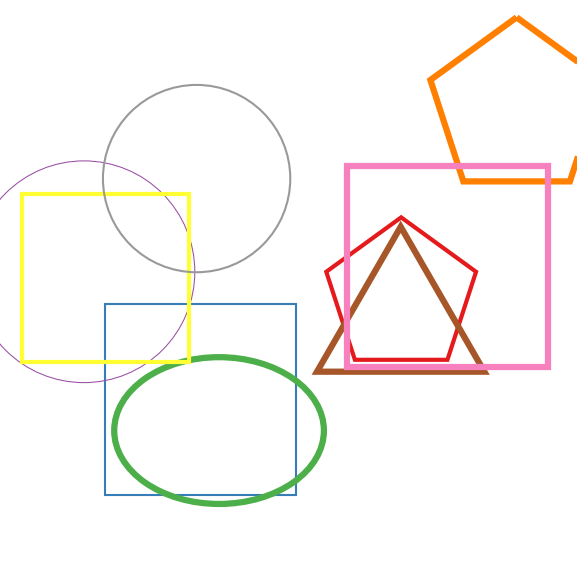[{"shape": "pentagon", "thickness": 2, "radius": 0.68, "center": [0.695, 0.486]}, {"shape": "square", "thickness": 1, "radius": 0.83, "center": [0.348, 0.308]}, {"shape": "oval", "thickness": 3, "radius": 0.91, "center": [0.379, 0.254]}, {"shape": "circle", "thickness": 0.5, "radius": 0.96, "center": [0.145, 0.529]}, {"shape": "pentagon", "thickness": 3, "radius": 0.79, "center": [0.895, 0.812]}, {"shape": "square", "thickness": 2, "radius": 0.73, "center": [0.183, 0.518]}, {"shape": "triangle", "thickness": 3, "radius": 0.84, "center": [0.694, 0.439]}, {"shape": "square", "thickness": 3, "radius": 0.87, "center": [0.775, 0.537]}, {"shape": "circle", "thickness": 1, "radius": 0.81, "center": [0.34, 0.69]}]